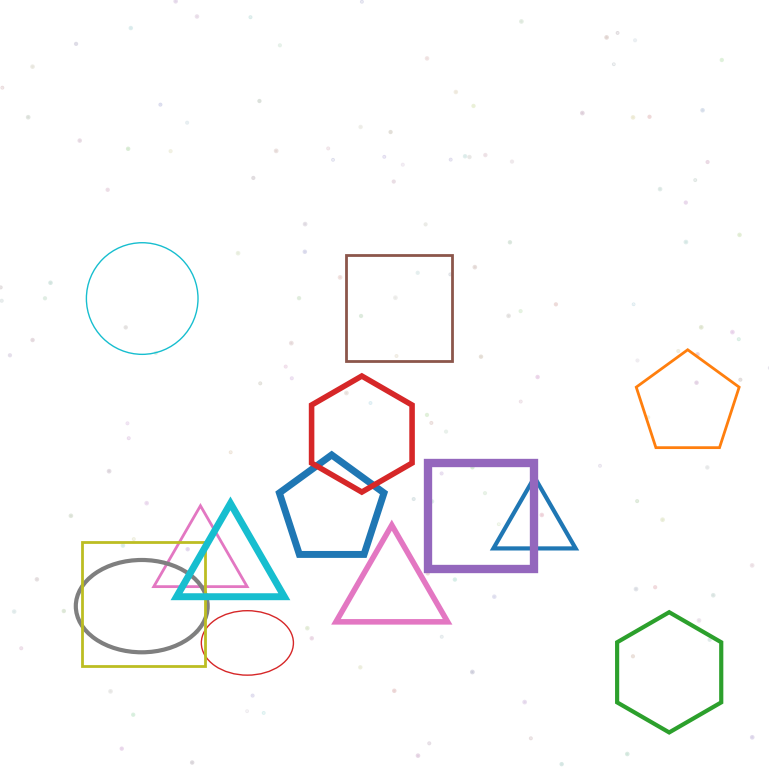[{"shape": "pentagon", "thickness": 2.5, "radius": 0.36, "center": [0.431, 0.338]}, {"shape": "triangle", "thickness": 1.5, "radius": 0.31, "center": [0.694, 0.319]}, {"shape": "pentagon", "thickness": 1, "radius": 0.35, "center": [0.893, 0.475]}, {"shape": "hexagon", "thickness": 1.5, "radius": 0.39, "center": [0.869, 0.127]}, {"shape": "hexagon", "thickness": 2, "radius": 0.38, "center": [0.47, 0.436]}, {"shape": "oval", "thickness": 0.5, "radius": 0.3, "center": [0.321, 0.165]}, {"shape": "square", "thickness": 3, "radius": 0.34, "center": [0.625, 0.33]}, {"shape": "square", "thickness": 1, "radius": 0.34, "center": [0.518, 0.6]}, {"shape": "triangle", "thickness": 1, "radius": 0.35, "center": [0.26, 0.273]}, {"shape": "triangle", "thickness": 2, "radius": 0.42, "center": [0.509, 0.234]}, {"shape": "oval", "thickness": 1.5, "radius": 0.43, "center": [0.184, 0.213]}, {"shape": "square", "thickness": 1, "radius": 0.4, "center": [0.187, 0.216]}, {"shape": "triangle", "thickness": 2.5, "radius": 0.4, "center": [0.299, 0.265]}, {"shape": "circle", "thickness": 0.5, "radius": 0.36, "center": [0.185, 0.612]}]